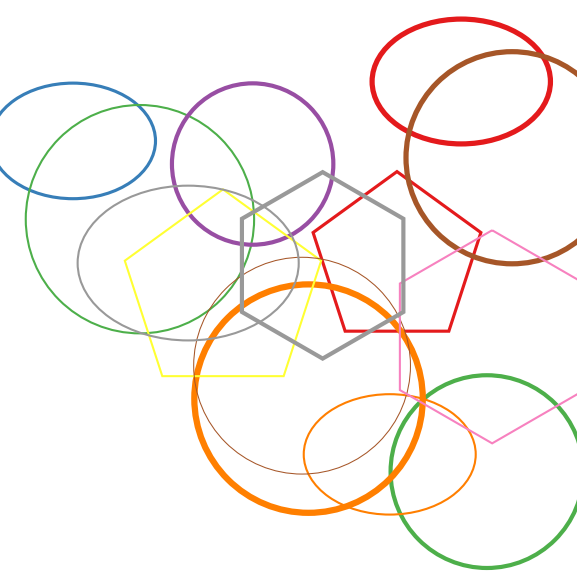[{"shape": "pentagon", "thickness": 1.5, "radius": 0.76, "center": [0.687, 0.549]}, {"shape": "oval", "thickness": 2.5, "radius": 0.77, "center": [0.799, 0.858]}, {"shape": "oval", "thickness": 1.5, "radius": 0.71, "center": [0.126, 0.755]}, {"shape": "circle", "thickness": 1, "radius": 0.99, "center": [0.242, 0.62]}, {"shape": "circle", "thickness": 2, "radius": 0.83, "center": [0.843, 0.182]}, {"shape": "circle", "thickness": 2, "radius": 0.7, "center": [0.437, 0.715]}, {"shape": "circle", "thickness": 3, "radius": 0.99, "center": [0.534, 0.309]}, {"shape": "oval", "thickness": 1, "radius": 0.74, "center": [0.675, 0.212]}, {"shape": "pentagon", "thickness": 1, "radius": 0.89, "center": [0.386, 0.492]}, {"shape": "circle", "thickness": 2.5, "radius": 0.92, "center": [0.887, 0.726]}, {"shape": "circle", "thickness": 0.5, "radius": 0.94, "center": [0.523, 0.366]}, {"shape": "hexagon", "thickness": 1, "radius": 0.92, "center": [0.852, 0.416]}, {"shape": "oval", "thickness": 1, "radius": 0.96, "center": [0.326, 0.544]}, {"shape": "hexagon", "thickness": 2, "radius": 0.81, "center": [0.559, 0.54]}]